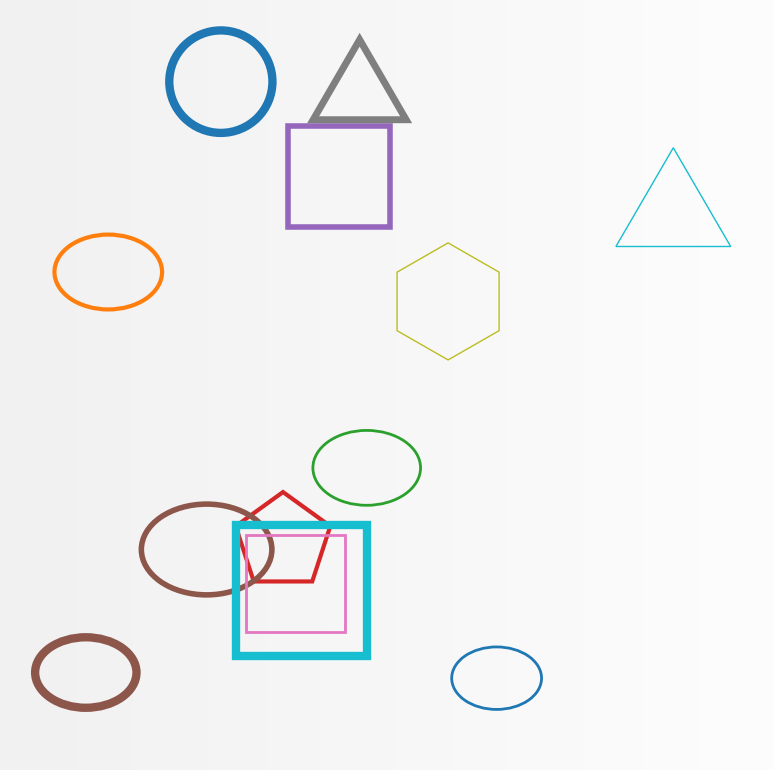[{"shape": "oval", "thickness": 1, "radius": 0.29, "center": [0.641, 0.119]}, {"shape": "circle", "thickness": 3, "radius": 0.33, "center": [0.285, 0.894]}, {"shape": "oval", "thickness": 1.5, "radius": 0.35, "center": [0.14, 0.647]}, {"shape": "oval", "thickness": 1, "radius": 0.35, "center": [0.473, 0.392]}, {"shape": "pentagon", "thickness": 1.5, "radius": 0.32, "center": [0.365, 0.297]}, {"shape": "square", "thickness": 2, "radius": 0.33, "center": [0.438, 0.771]}, {"shape": "oval", "thickness": 2, "radius": 0.42, "center": [0.267, 0.286]}, {"shape": "oval", "thickness": 3, "radius": 0.33, "center": [0.111, 0.127]}, {"shape": "square", "thickness": 1, "radius": 0.32, "center": [0.381, 0.242]}, {"shape": "triangle", "thickness": 2.5, "radius": 0.35, "center": [0.464, 0.879]}, {"shape": "hexagon", "thickness": 0.5, "radius": 0.38, "center": [0.578, 0.609]}, {"shape": "square", "thickness": 3, "radius": 0.42, "center": [0.388, 0.233]}, {"shape": "triangle", "thickness": 0.5, "radius": 0.43, "center": [0.869, 0.723]}]